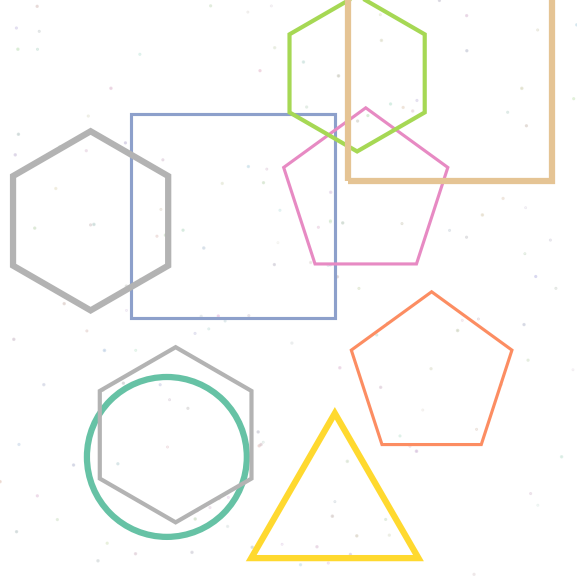[{"shape": "circle", "thickness": 3, "radius": 0.69, "center": [0.289, 0.208]}, {"shape": "pentagon", "thickness": 1.5, "radius": 0.73, "center": [0.747, 0.348]}, {"shape": "square", "thickness": 1.5, "radius": 0.88, "center": [0.403, 0.625]}, {"shape": "pentagon", "thickness": 1.5, "radius": 0.75, "center": [0.633, 0.663]}, {"shape": "hexagon", "thickness": 2, "radius": 0.68, "center": [0.618, 0.872]}, {"shape": "triangle", "thickness": 3, "radius": 0.84, "center": [0.58, 0.116]}, {"shape": "square", "thickness": 3, "radius": 0.88, "center": [0.779, 0.861]}, {"shape": "hexagon", "thickness": 2, "radius": 0.76, "center": [0.304, 0.246]}, {"shape": "hexagon", "thickness": 3, "radius": 0.78, "center": [0.157, 0.617]}]